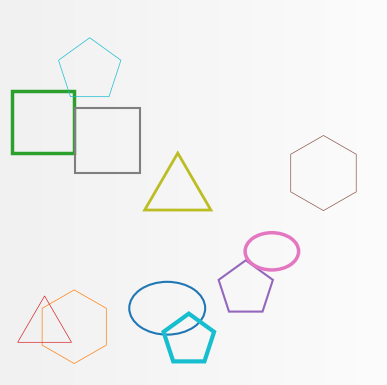[{"shape": "oval", "thickness": 1.5, "radius": 0.49, "center": [0.432, 0.199]}, {"shape": "hexagon", "thickness": 0.5, "radius": 0.48, "center": [0.192, 0.151]}, {"shape": "square", "thickness": 2.5, "radius": 0.4, "center": [0.111, 0.683]}, {"shape": "triangle", "thickness": 0.5, "radius": 0.4, "center": [0.115, 0.151]}, {"shape": "pentagon", "thickness": 1.5, "radius": 0.37, "center": [0.634, 0.25]}, {"shape": "hexagon", "thickness": 0.5, "radius": 0.49, "center": [0.835, 0.551]}, {"shape": "oval", "thickness": 2.5, "radius": 0.35, "center": [0.702, 0.347]}, {"shape": "square", "thickness": 1.5, "radius": 0.42, "center": [0.278, 0.636]}, {"shape": "triangle", "thickness": 2, "radius": 0.49, "center": [0.459, 0.504]}, {"shape": "pentagon", "thickness": 3, "radius": 0.34, "center": [0.487, 0.117]}, {"shape": "pentagon", "thickness": 0.5, "radius": 0.42, "center": [0.232, 0.817]}]